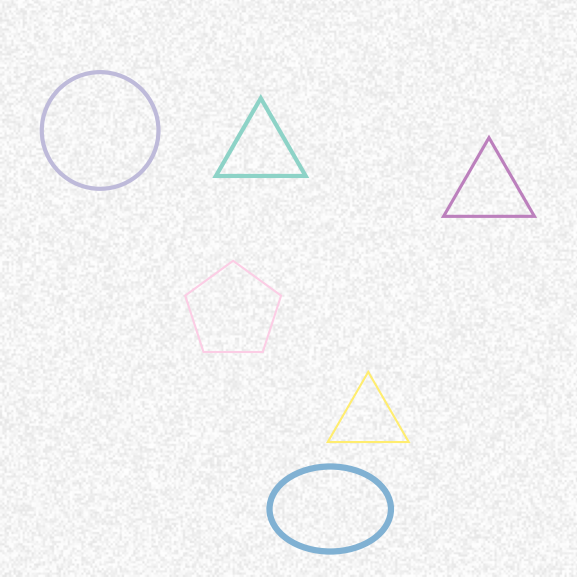[{"shape": "triangle", "thickness": 2, "radius": 0.45, "center": [0.452, 0.739]}, {"shape": "circle", "thickness": 2, "radius": 0.51, "center": [0.173, 0.773]}, {"shape": "oval", "thickness": 3, "radius": 0.53, "center": [0.572, 0.118]}, {"shape": "pentagon", "thickness": 1, "radius": 0.44, "center": [0.404, 0.46]}, {"shape": "triangle", "thickness": 1.5, "radius": 0.45, "center": [0.847, 0.67]}, {"shape": "triangle", "thickness": 1, "radius": 0.4, "center": [0.638, 0.274]}]